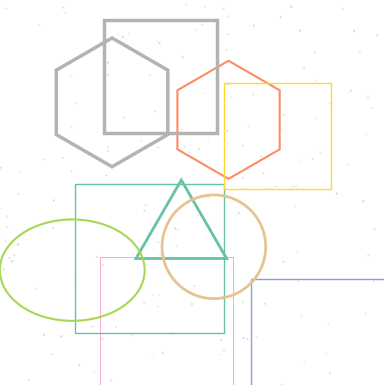[{"shape": "square", "thickness": 1, "radius": 0.97, "center": [0.389, 0.33]}, {"shape": "triangle", "thickness": 2, "radius": 0.68, "center": [0.471, 0.396]}, {"shape": "hexagon", "thickness": 1.5, "radius": 0.77, "center": [0.594, 0.689]}, {"shape": "square", "thickness": 1, "radius": 0.88, "center": [0.827, 0.1]}, {"shape": "square", "thickness": 0.5, "radius": 0.86, "center": [0.432, 0.16]}, {"shape": "oval", "thickness": 1.5, "radius": 0.94, "center": [0.188, 0.298]}, {"shape": "square", "thickness": 1, "radius": 0.69, "center": [0.721, 0.647]}, {"shape": "circle", "thickness": 2, "radius": 0.67, "center": [0.556, 0.359]}, {"shape": "hexagon", "thickness": 2.5, "radius": 0.84, "center": [0.291, 0.734]}, {"shape": "square", "thickness": 2.5, "radius": 0.74, "center": [0.417, 0.801]}]